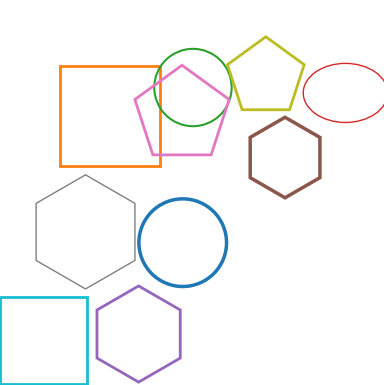[{"shape": "circle", "thickness": 2.5, "radius": 0.57, "center": [0.475, 0.37]}, {"shape": "square", "thickness": 2, "radius": 0.65, "center": [0.286, 0.698]}, {"shape": "circle", "thickness": 1.5, "radius": 0.5, "center": [0.501, 0.773]}, {"shape": "oval", "thickness": 1, "radius": 0.55, "center": [0.897, 0.759]}, {"shape": "hexagon", "thickness": 2, "radius": 0.62, "center": [0.36, 0.132]}, {"shape": "hexagon", "thickness": 2.5, "radius": 0.52, "center": [0.74, 0.591]}, {"shape": "pentagon", "thickness": 2, "radius": 0.64, "center": [0.473, 0.702]}, {"shape": "hexagon", "thickness": 1, "radius": 0.74, "center": [0.222, 0.398]}, {"shape": "pentagon", "thickness": 2, "radius": 0.52, "center": [0.69, 0.8]}, {"shape": "square", "thickness": 2, "radius": 0.57, "center": [0.113, 0.115]}]